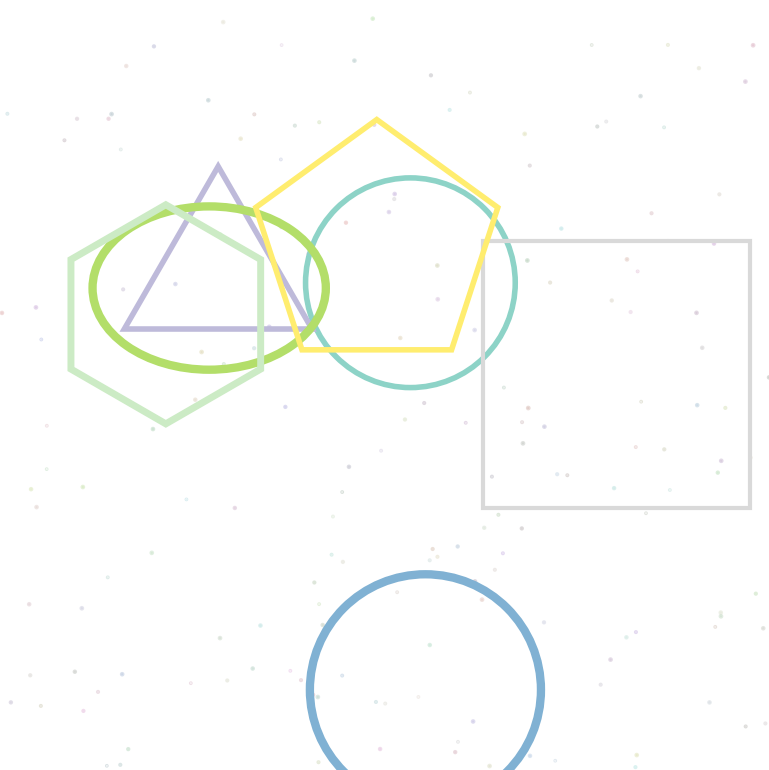[{"shape": "circle", "thickness": 2, "radius": 0.68, "center": [0.533, 0.633]}, {"shape": "triangle", "thickness": 2, "radius": 0.7, "center": [0.283, 0.643]}, {"shape": "circle", "thickness": 3, "radius": 0.75, "center": [0.553, 0.104]}, {"shape": "oval", "thickness": 3, "radius": 0.76, "center": [0.272, 0.626]}, {"shape": "square", "thickness": 1.5, "radius": 0.87, "center": [0.801, 0.514]}, {"shape": "hexagon", "thickness": 2.5, "radius": 0.71, "center": [0.215, 0.592]}, {"shape": "pentagon", "thickness": 2, "radius": 0.83, "center": [0.489, 0.679]}]